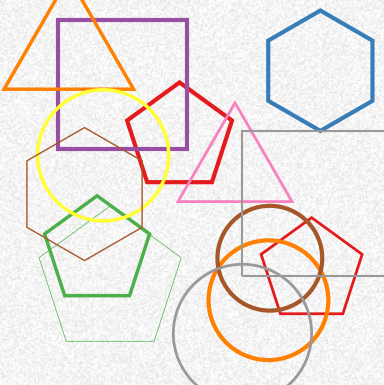[{"shape": "pentagon", "thickness": 2, "radius": 0.69, "center": [0.809, 0.297]}, {"shape": "pentagon", "thickness": 3, "radius": 0.72, "center": [0.466, 0.643]}, {"shape": "hexagon", "thickness": 3, "radius": 0.78, "center": [0.832, 0.816]}, {"shape": "pentagon", "thickness": 2.5, "radius": 0.72, "center": [0.252, 0.348]}, {"shape": "pentagon", "thickness": 0.5, "radius": 0.97, "center": [0.286, 0.271]}, {"shape": "square", "thickness": 3, "radius": 0.84, "center": [0.318, 0.78]}, {"shape": "circle", "thickness": 3, "radius": 0.78, "center": [0.697, 0.22]}, {"shape": "triangle", "thickness": 2.5, "radius": 0.97, "center": [0.179, 0.865]}, {"shape": "circle", "thickness": 2.5, "radius": 0.85, "center": [0.268, 0.597]}, {"shape": "hexagon", "thickness": 1, "radius": 0.86, "center": [0.22, 0.496]}, {"shape": "circle", "thickness": 3, "radius": 0.68, "center": [0.701, 0.329]}, {"shape": "triangle", "thickness": 2, "radius": 0.85, "center": [0.61, 0.562]}, {"shape": "square", "thickness": 1.5, "radius": 0.94, "center": [0.817, 0.471]}, {"shape": "circle", "thickness": 2, "radius": 0.9, "center": [0.63, 0.134]}]